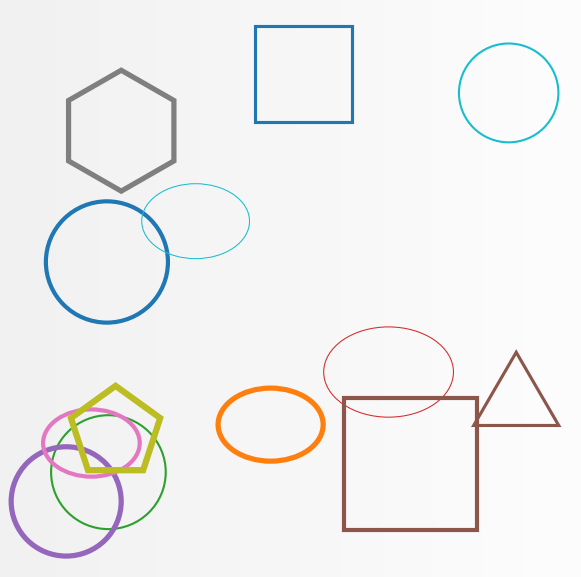[{"shape": "circle", "thickness": 2, "radius": 0.53, "center": [0.184, 0.545]}, {"shape": "square", "thickness": 1.5, "radius": 0.42, "center": [0.522, 0.871]}, {"shape": "oval", "thickness": 2.5, "radius": 0.45, "center": [0.466, 0.264]}, {"shape": "circle", "thickness": 1, "radius": 0.49, "center": [0.187, 0.182]}, {"shape": "oval", "thickness": 0.5, "radius": 0.56, "center": [0.669, 0.355]}, {"shape": "circle", "thickness": 2.5, "radius": 0.47, "center": [0.114, 0.131]}, {"shape": "triangle", "thickness": 1.5, "radius": 0.42, "center": [0.888, 0.305]}, {"shape": "square", "thickness": 2, "radius": 0.57, "center": [0.707, 0.196]}, {"shape": "oval", "thickness": 2, "radius": 0.42, "center": [0.157, 0.232]}, {"shape": "hexagon", "thickness": 2.5, "radius": 0.52, "center": [0.209, 0.773]}, {"shape": "pentagon", "thickness": 3, "radius": 0.4, "center": [0.199, 0.25]}, {"shape": "circle", "thickness": 1, "radius": 0.43, "center": [0.875, 0.838]}, {"shape": "oval", "thickness": 0.5, "radius": 0.46, "center": [0.337, 0.616]}]